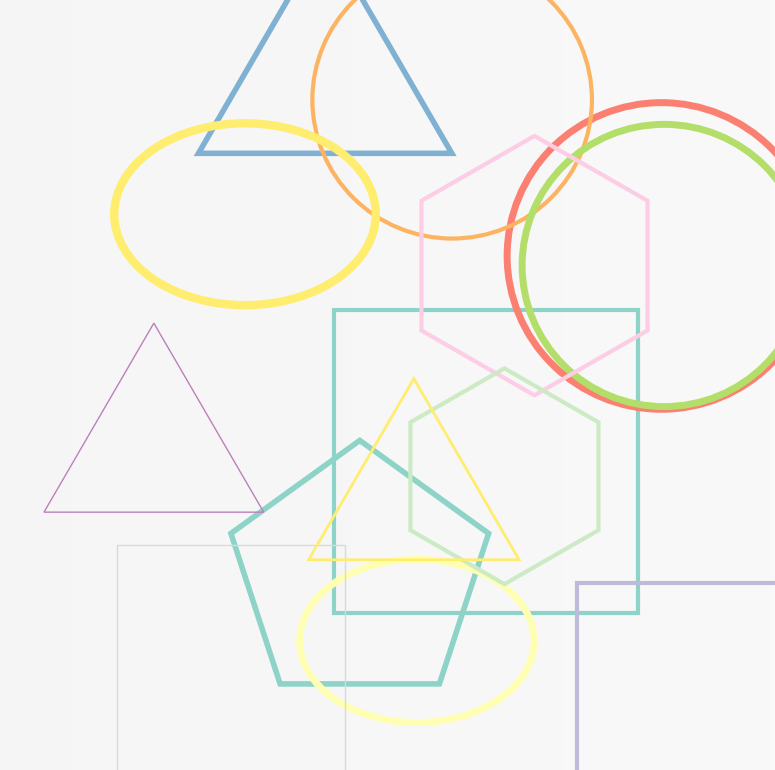[{"shape": "pentagon", "thickness": 2, "radius": 0.87, "center": [0.464, 0.253]}, {"shape": "square", "thickness": 1.5, "radius": 0.98, "center": [0.627, 0.4]}, {"shape": "oval", "thickness": 2.5, "radius": 0.76, "center": [0.538, 0.168]}, {"shape": "square", "thickness": 1.5, "radius": 0.7, "center": [0.885, 0.102]}, {"shape": "circle", "thickness": 2.5, "radius": 1.0, "center": [0.853, 0.668]}, {"shape": "triangle", "thickness": 2, "radius": 0.94, "center": [0.42, 0.895]}, {"shape": "circle", "thickness": 1.5, "radius": 0.9, "center": [0.583, 0.871]}, {"shape": "circle", "thickness": 2.5, "radius": 0.92, "center": [0.857, 0.655]}, {"shape": "hexagon", "thickness": 1.5, "radius": 0.84, "center": [0.69, 0.655]}, {"shape": "square", "thickness": 0.5, "radius": 0.74, "center": [0.298, 0.145]}, {"shape": "triangle", "thickness": 0.5, "radius": 0.82, "center": [0.199, 0.417]}, {"shape": "hexagon", "thickness": 1.5, "radius": 0.7, "center": [0.651, 0.381]}, {"shape": "triangle", "thickness": 1, "radius": 0.78, "center": [0.534, 0.351]}, {"shape": "oval", "thickness": 3, "radius": 0.84, "center": [0.316, 0.722]}]